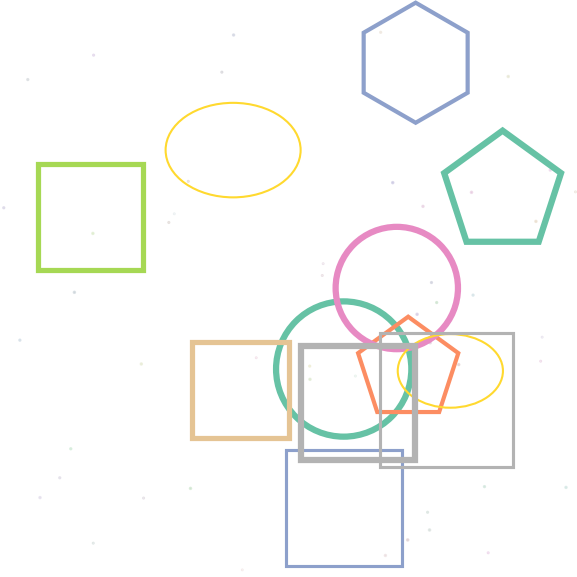[{"shape": "circle", "thickness": 3, "radius": 0.59, "center": [0.595, 0.36]}, {"shape": "pentagon", "thickness": 3, "radius": 0.53, "center": [0.87, 0.667]}, {"shape": "pentagon", "thickness": 2, "radius": 0.46, "center": [0.707, 0.359]}, {"shape": "square", "thickness": 1.5, "radius": 0.5, "center": [0.596, 0.119]}, {"shape": "hexagon", "thickness": 2, "radius": 0.52, "center": [0.72, 0.891]}, {"shape": "circle", "thickness": 3, "radius": 0.53, "center": [0.687, 0.5]}, {"shape": "square", "thickness": 2.5, "radius": 0.46, "center": [0.157, 0.623]}, {"shape": "oval", "thickness": 1, "radius": 0.46, "center": [0.78, 0.357]}, {"shape": "oval", "thickness": 1, "radius": 0.58, "center": [0.404, 0.739]}, {"shape": "square", "thickness": 2.5, "radius": 0.42, "center": [0.416, 0.324]}, {"shape": "square", "thickness": 1.5, "radius": 0.58, "center": [0.773, 0.306]}, {"shape": "square", "thickness": 3, "radius": 0.49, "center": [0.62, 0.301]}]